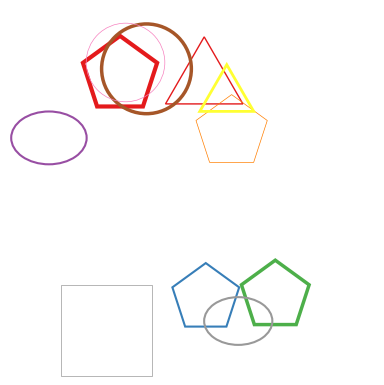[{"shape": "pentagon", "thickness": 3, "radius": 0.51, "center": [0.312, 0.805]}, {"shape": "triangle", "thickness": 1, "radius": 0.58, "center": [0.53, 0.788]}, {"shape": "pentagon", "thickness": 1.5, "radius": 0.46, "center": [0.534, 0.225]}, {"shape": "pentagon", "thickness": 2.5, "radius": 0.46, "center": [0.715, 0.232]}, {"shape": "oval", "thickness": 1.5, "radius": 0.49, "center": [0.127, 0.642]}, {"shape": "pentagon", "thickness": 0.5, "radius": 0.49, "center": [0.602, 0.657]}, {"shape": "triangle", "thickness": 2, "radius": 0.4, "center": [0.589, 0.751]}, {"shape": "circle", "thickness": 2.5, "radius": 0.58, "center": [0.38, 0.821]}, {"shape": "circle", "thickness": 0.5, "radius": 0.51, "center": [0.326, 0.838]}, {"shape": "oval", "thickness": 1.5, "radius": 0.44, "center": [0.619, 0.166]}, {"shape": "square", "thickness": 0.5, "radius": 0.59, "center": [0.277, 0.14]}]